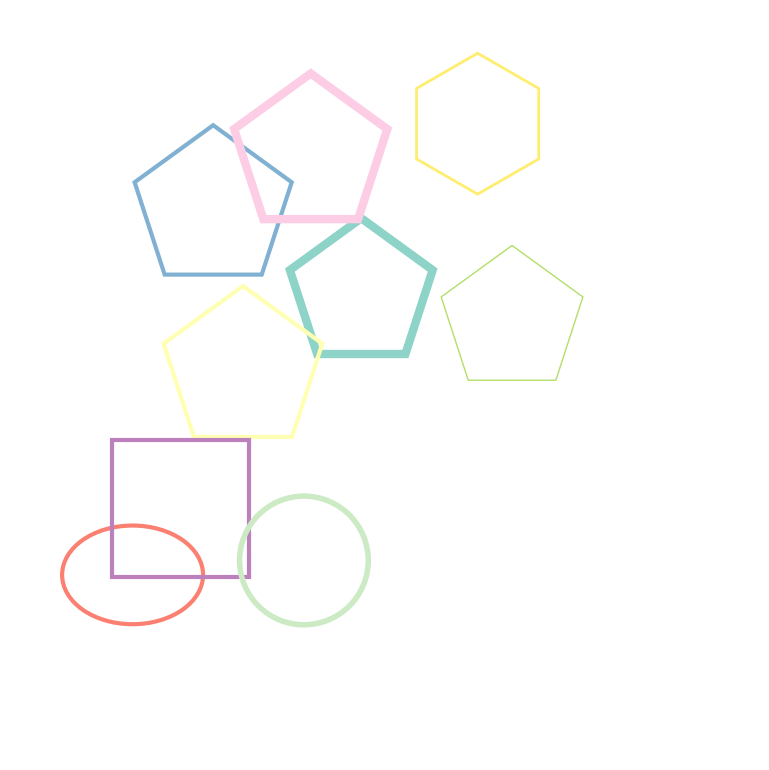[{"shape": "pentagon", "thickness": 3, "radius": 0.49, "center": [0.469, 0.619]}, {"shape": "pentagon", "thickness": 1.5, "radius": 0.54, "center": [0.316, 0.52]}, {"shape": "oval", "thickness": 1.5, "radius": 0.46, "center": [0.172, 0.253]}, {"shape": "pentagon", "thickness": 1.5, "radius": 0.54, "center": [0.277, 0.73]}, {"shape": "pentagon", "thickness": 0.5, "radius": 0.48, "center": [0.665, 0.584]}, {"shape": "pentagon", "thickness": 3, "radius": 0.52, "center": [0.404, 0.8]}, {"shape": "square", "thickness": 1.5, "radius": 0.44, "center": [0.234, 0.339]}, {"shape": "circle", "thickness": 2, "radius": 0.42, "center": [0.395, 0.272]}, {"shape": "hexagon", "thickness": 1, "radius": 0.46, "center": [0.62, 0.839]}]